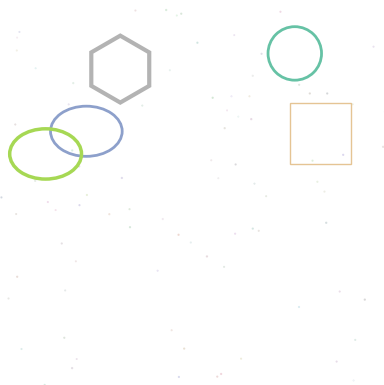[{"shape": "circle", "thickness": 2, "radius": 0.35, "center": [0.766, 0.861]}, {"shape": "oval", "thickness": 2, "radius": 0.47, "center": [0.224, 0.659]}, {"shape": "oval", "thickness": 2.5, "radius": 0.47, "center": [0.118, 0.6]}, {"shape": "square", "thickness": 1, "radius": 0.4, "center": [0.831, 0.654]}, {"shape": "hexagon", "thickness": 3, "radius": 0.43, "center": [0.312, 0.82]}]